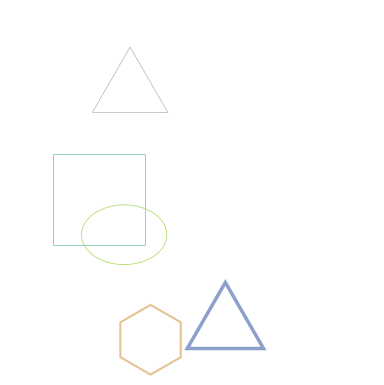[{"shape": "square", "thickness": 0.5, "radius": 0.6, "center": [0.257, 0.482]}, {"shape": "triangle", "thickness": 2.5, "radius": 0.57, "center": [0.585, 0.152]}, {"shape": "oval", "thickness": 0.5, "radius": 0.55, "center": [0.323, 0.39]}, {"shape": "hexagon", "thickness": 1.5, "radius": 0.45, "center": [0.391, 0.118]}, {"shape": "triangle", "thickness": 0.5, "radius": 0.57, "center": [0.338, 0.765]}]